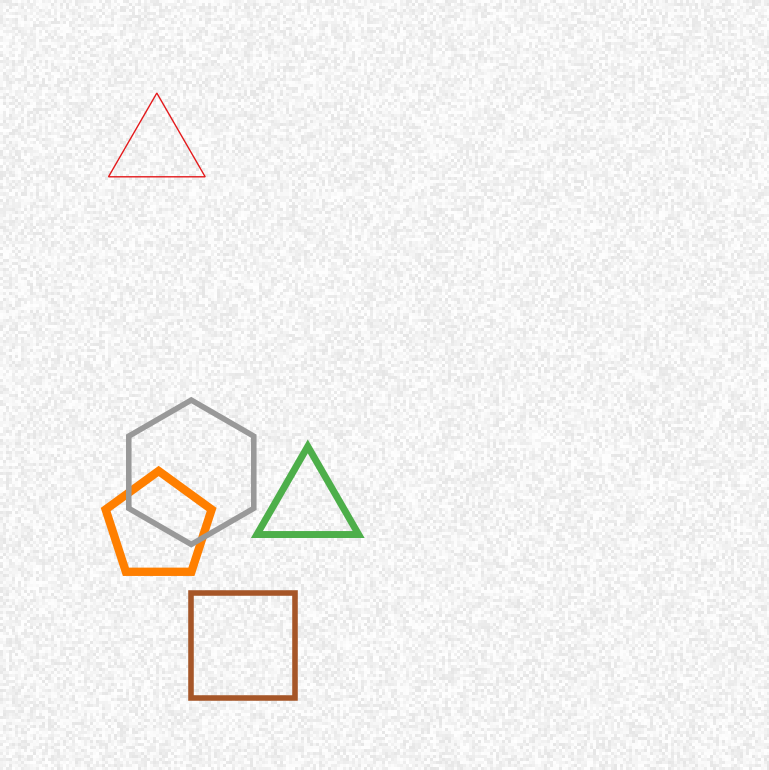[{"shape": "triangle", "thickness": 0.5, "radius": 0.36, "center": [0.204, 0.807]}, {"shape": "triangle", "thickness": 2.5, "radius": 0.38, "center": [0.4, 0.344]}, {"shape": "pentagon", "thickness": 3, "radius": 0.36, "center": [0.206, 0.316]}, {"shape": "square", "thickness": 2, "radius": 0.34, "center": [0.316, 0.162]}, {"shape": "hexagon", "thickness": 2, "radius": 0.47, "center": [0.248, 0.387]}]